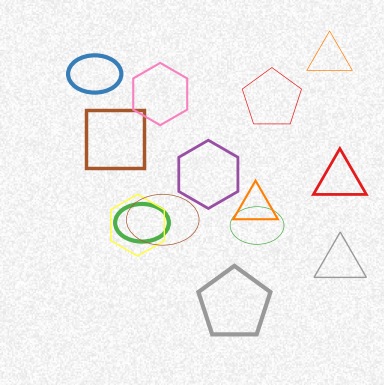[{"shape": "pentagon", "thickness": 0.5, "radius": 0.4, "center": [0.706, 0.744]}, {"shape": "triangle", "thickness": 2, "radius": 0.4, "center": [0.883, 0.535]}, {"shape": "oval", "thickness": 3, "radius": 0.35, "center": [0.246, 0.808]}, {"shape": "oval", "thickness": 0.5, "radius": 0.35, "center": [0.668, 0.414]}, {"shape": "oval", "thickness": 3, "radius": 0.35, "center": [0.369, 0.421]}, {"shape": "hexagon", "thickness": 2, "radius": 0.44, "center": [0.541, 0.547]}, {"shape": "triangle", "thickness": 0.5, "radius": 0.34, "center": [0.856, 0.851]}, {"shape": "triangle", "thickness": 1.5, "radius": 0.33, "center": [0.664, 0.464]}, {"shape": "hexagon", "thickness": 1, "radius": 0.4, "center": [0.357, 0.415]}, {"shape": "oval", "thickness": 0.5, "radius": 0.47, "center": [0.423, 0.429]}, {"shape": "square", "thickness": 2.5, "radius": 0.38, "center": [0.299, 0.639]}, {"shape": "hexagon", "thickness": 1.5, "radius": 0.4, "center": [0.416, 0.756]}, {"shape": "pentagon", "thickness": 3, "radius": 0.49, "center": [0.609, 0.211]}, {"shape": "triangle", "thickness": 1, "radius": 0.39, "center": [0.884, 0.319]}]